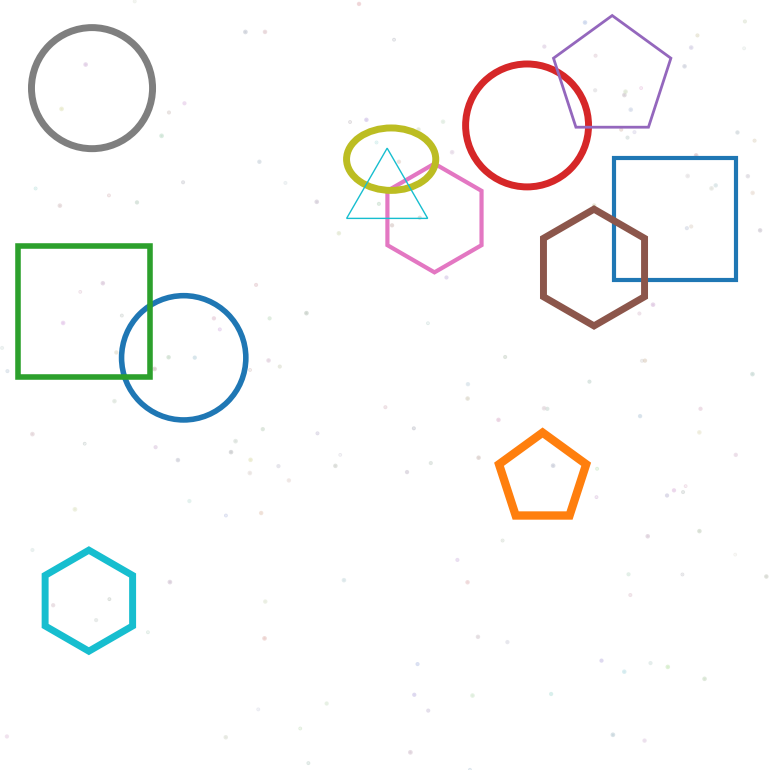[{"shape": "square", "thickness": 1.5, "radius": 0.4, "center": [0.877, 0.716]}, {"shape": "circle", "thickness": 2, "radius": 0.4, "center": [0.239, 0.535]}, {"shape": "pentagon", "thickness": 3, "radius": 0.3, "center": [0.705, 0.379]}, {"shape": "square", "thickness": 2, "radius": 0.43, "center": [0.109, 0.596]}, {"shape": "circle", "thickness": 2.5, "radius": 0.4, "center": [0.685, 0.837]}, {"shape": "pentagon", "thickness": 1, "radius": 0.4, "center": [0.795, 0.9]}, {"shape": "hexagon", "thickness": 2.5, "radius": 0.38, "center": [0.771, 0.653]}, {"shape": "hexagon", "thickness": 1.5, "radius": 0.35, "center": [0.564, 0.717]}, {"shape": "circle", "thickness": 2.5, "radius": 0.39, "center": [0.12, 0.886]}, {"shape": "oval", "thickness": 2.5, "radius": 0.29, "center": [0.508, 0.793]}, {"shape": "triangle", "thickness": 0.5, "radius": 0.3, "center": [0.503, 0.747]}, {"shape": "hexagon", "thickness": 2.5, "radius": 0.33, "center": [0.115, 0.22]}]